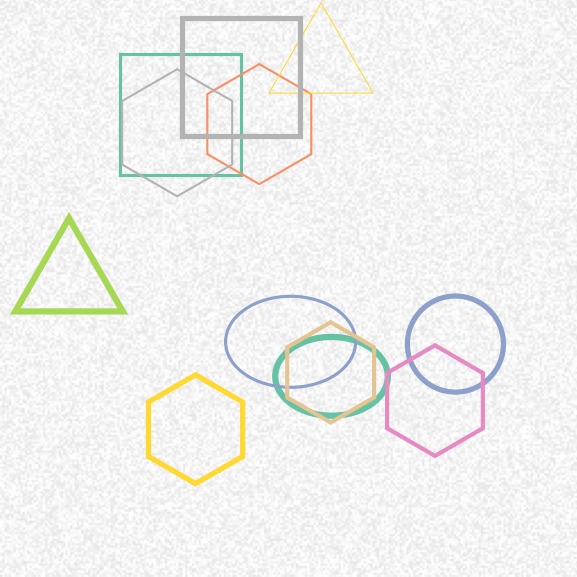[{"shape": "oval", "thickness": 3, "radius": 0.49, "center": [0.574, 0.348]}, {"shape": "square", "thickness": 1.5, "radius": 0.53, "center": [0.313, 0.801]}, {"shape": "hexagon", "thickness": 1, "radius": 0.52, "center": [0.449, 0.784]}, {"shape": "circle", "thickness": 2.5, "radius": 0.42, "center": [0.789, 0.403]}, {"shape": "oval", "thickness": 1.5, "radius": 0.56, "center": [0.503, 0.407]}, {"shape": "hexagon", "thickness": 2, "radius": 0.48, "center": [0.753, 0.305]}, {"shape": "triangle", "thickness": 3, "radius": 0.54, "center": [0.12, 0.514]}, {"shape": "hexagon", "thickness": 2.5, "radius": 0.47, "center": [0.339, 0.256]}, {"shape": "triangle", "thickness": 0.5, "radius": 0.52, "center": [0.556, 0.89]}, {"shape": "hexagon", "thickness": 2, "radius": 0.43, "center": [0.573, 0.354]}, {"shape": "hexagon", "thickness": 1, "radius": 0.55, "center": [0.307, 0.769]}, {"shape": "square", "thickness": 2.5, "radius": 0.51, "center": [0.418, 0.866]}]